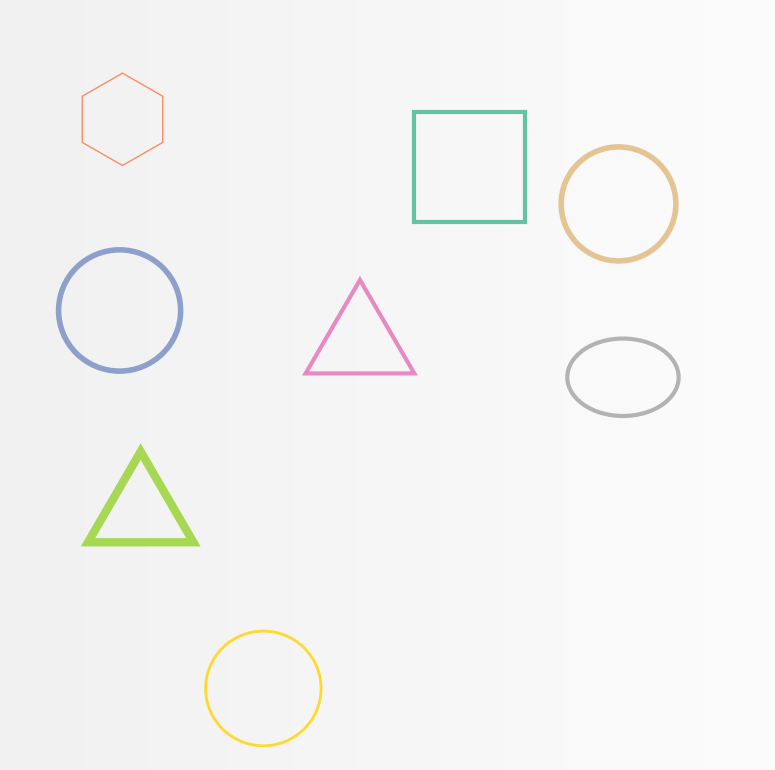[{"shape": "square", "thickness": 1.5, "radius": 0.36, "center": [0.606, 0.783]}, {"shape": "hexagon", "thickness": 0.5, "radius": 0.3, "center": [0.158, 0.845]}, {"shape": "circle", "thickness": 2, "radius": 0.39, "center": [0.154, 0.597]}, {"shape": "triangle", "thickness": 1.5, "radius": 0.4, "center": [0.464, 0.556]}, {"shape": "triangle", "thickness": 3, "radius": 0.39, "center": [0.182, 0.335]}, {"shape": "circle", "thickness": 1, "radius": 0.37, "center": [0.34, 0.106]}, {"shape": "circle", "thickness": 2, "radius": 0.37, "center": [0.798, 0.735]}, {"shape": "oval", "thickness": 1.5, "radius": 0.36, "center": [0.804, 0.51]}]